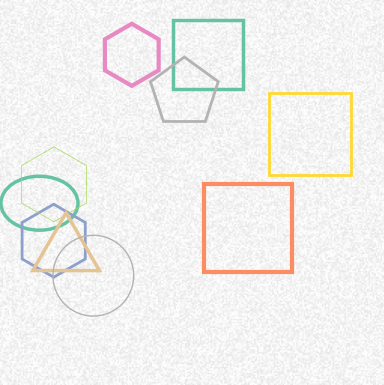[{"shape": "square", "thickness": 2.5, "radius": 0.45, "center": [0.54, 0.858]}, {"shape": "oval", "thickness": 2.5, "radius": 0.5, "center": [0.102, 0.472]}, {"shape": "square", "thickness": 3, "radius": 0.57, "center": [0.644, 0.408]}, {"shape": "hexagon", "thickness": 2, "radius": 0.47, "center": [0.139, 0.375]}, {"shape": "hexagon", "thickness": 3, "radius": 0.4, "center": [0.342, 0.858]}, {"shape": "hexagon", "thickness": 0.5, "radius": 0.49, "center": [0.14, 0.521]}, {"shape": "square", "thickness": 2, "radius": 0.53, "center": [0.806, 0.651]}, {"shape": "triangle", "thickness": 2.5, "radius": 0.5, "center": [0.172, 0.347]}, {"shape": "circle", "thickness": 1, "radius": 0.52, "center": [0.242, 0.284]}, {"shape": "pentagon", "thickness": 2, "radius": 0.46, "center": [0.479, 0.759]}]